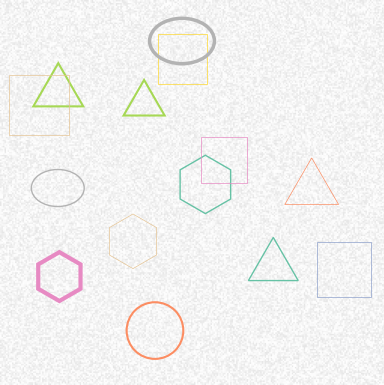[{"shape": "hexagon", "thickness": 1, "radius": 0.38, "center": [0.533, 0.521]}, {"shape": "triangle", "thickness": 1, "radius": 0.37, "center": [0.71, 0.309]}, {"shape": "circle", "thickness": 1.5, "radius": 0.37, "center": [0.403, 0.141]}, {"shape": "triangle", "thickness": 0.5, "radius": 0.4, "center": [0.81, 0.509]}, {"shape": "square", "thickness": 0.5, "radius": 0.35, "center": [0.893, 0.301]}, {"shape": "hexagon", "thickness": 3, "radius": 0.32, "center": [0.154, 0.282]}, {"shape": "square", "thickness": 0.5, "radius": 0.3, "center": [0.582, 0.585]}, {"shape": "triangle", "thickness": 1.5, "radius": 0.37, "center": [0.151, 0.761]}, {"shape": "triangle", "thickness": 1.5, "radius": 0.31, "center": [0.374, 0.731]}, {"shape": "square", "thickness": 0.5, "radius": 0.32, "center": [0.474, 0.846]}, {"shape": "square", "thickness": 0.5, "radius": 0.39, "center": [0.102, 0.727]}, {"shape": "hexagon", "thickness": 0.5, "radius": 0.35, "center": [0.345, 0.373]}, {"shape": "oval", "thickness": 2.5, "radius": 0.42, "center": [0.473, 0.894]}, {"shape": "oval", "thickness": 1, "radius": 0.34, "center": [0.15, 0.512]}]